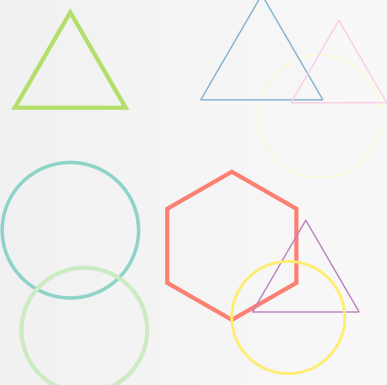[{"shape": "circle", "thickness": 2.5, "radius": 0.88, "center": [0.182, 0.402]}, {"shape": "circle", "thickness": 0.5, "radius": 0.8, "center": [0.825, 0.697]}, {"shape": "hexagon", "thickness": 3, "radius": 0.96, "center": [0.598, 0.362]}, {"shape": "triangle", "thickness": 1, "radius": 0.91, "center": [0.676, 0.832]}, {"shape": "triangle", "thickness": 3, "radius": 0.83, "center": [0.181, 0.803]}, {"shape": "triangle", "thickness": 1, "radius": 0.71, "center": [0.875, 0.804]}, {"shape": "triangle", "thickness": 1, "radius": 0.8, "center": [0.789, 0.269]}, {"shape": "circle", "thickness": 3, "radius": 0.81, "center": [0.218, 0.142]}, {"shape": "circle", "thickness": 2, "radius": 0.73, "center": [0.744, 0.175]}]